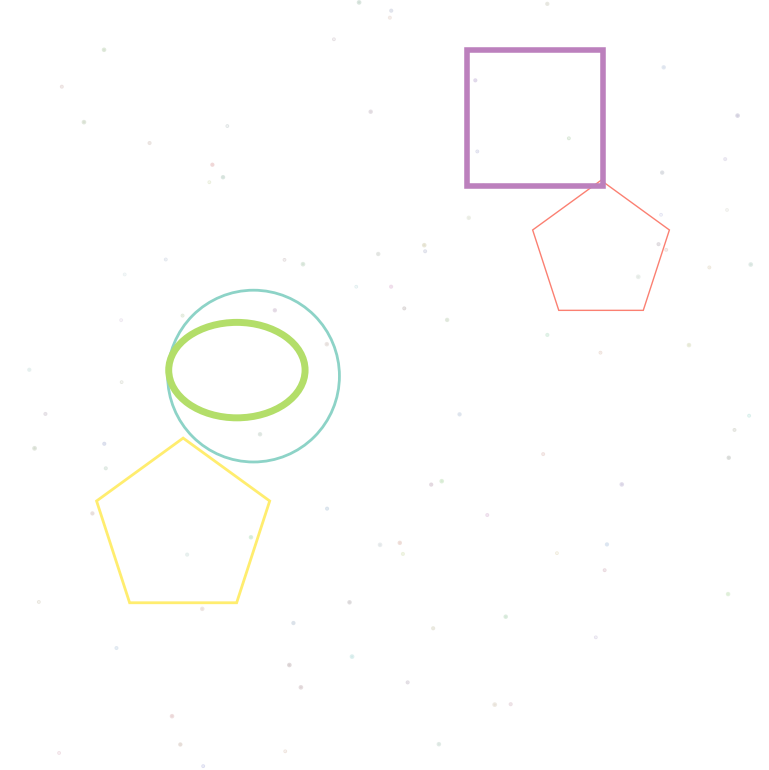[{"shape": "circle", "thickness": 1, "radius": 0.56, "center": [0.329, 0.512]}, {"shape": "pentagon", "thickness": 0.5, "radius": 0.47, "center": [0.781, 0.672]}, {"shape": "oval", "thickness": 2.5, "radius": 0.44, "center": [0.308, 0.519]}, {"shape": "square", "thickness": 2, "radius": 0.44, "center": [0.695, 0.847]}, {"shape": "pentagon", "thickness": 1, "radius": 0.59, "center": [0.238, 0.313]}]